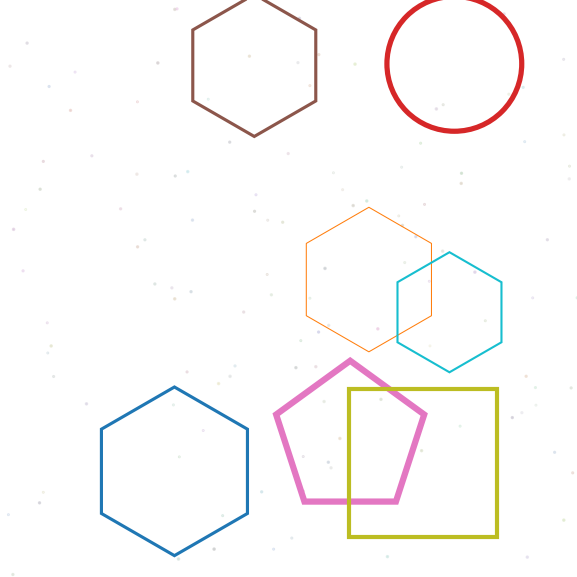[{"shape": "hexagon", "thickness": 1.5, "radius": 0.73, "center": [0.302, 0.183]}, {"shape": "hexagon", "thickness": 0.5, "radius": 0.63, "center": [0.639, 0.515]}, {"shape": "circle", "thickness": 2.5, "radius": 0.58, "center": [0.787, 0.889]}, {"shape": "hexagon", "thickness": 1.5, "radius": 0.61, "center": [0.44, 0.886]}, {"shape": "pentagon", "thickness": 3, "radius": 0.67, "center": [0.606, 0.24]}, {"shape": "square", "thickness": 2, "radius": 0.64, "center": [0.732, 0.197]}, {"shape": "hexagon", "thickness": 1, "radius": 0.52, "center": [0.778, 0.458]}]